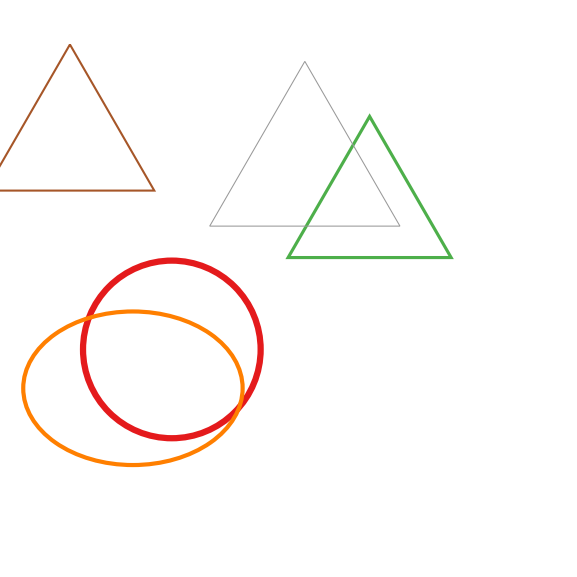[{"shape": "circle", "thickness": 3, "radius": 0.77, "center": [0.298, 0.394]}, {"shape": "triangle", "thickness": 1.5, "radius": 0.81, "center": [0.64, 0.635]}, {"shape": "oval", "thickness": 2, "radius": 0.95, "center": [0.23, 0.327]}, {"shape": "triangle", "thickness": 1, "radius": 0.84, "center": [0.121, 0.753]}, {"shape": "triangle", "thickness": 0.5, "radius": 0.95, "center": [0.528, 0.703]}]